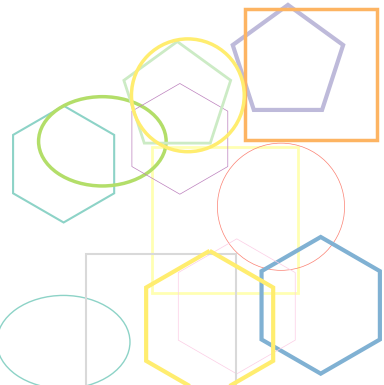[{"shape": "oval", "thickness": 1, "radius": 0.86, "center": [0.165, 0.112]}, {"shape": "hexagon", "thickness": 1.5, "radius": 0.76, "center": [0.165, 0.574]}, {"shape": "square", "thickness": 2, "radius": 0.95, "center": [0.585, 0.429]}, {"shape": "pentagon", "thickness": 3, "radius": 0.75, "center": [0.748, 0.836]}, {"shape": "circle", "thickness": 0.5, "radius": 0.83, "center": [0.73, 0.463]}, {"shape": "hexagon", "thickness": 3, "radius": 0.89, "center": [0.833, 0.207]}, {"shape": "square", "thickness": 2.5, "radius": 0.85, "center": [0.807, 0.806]}, {"shape": "oval", "thickness": 2.5, "radius": 0.83, "center": [0.266, 0.633]}, {"shape": "hexagon", "thickness": 0.5, "radius": 0.88, "center": [0.615, 0.204]}, {"shape": "square", "thickness": 1.5, "radius": 0.98, "center": [0.418, 0.145]}, {"shape": "hexagon", "thickness": 0.5, "radius": 0.72, "center": [0.467, 0.639]}, {"shape": "pentagon", "thickness": 2, "radius": 0.73, "center": [0.46, 0.746]}, {"shape": "hexagon", "thickness": 3, "radius": 0.95, "center": [0.545, 0.158]}, {"shape": "circle", "thickness": 2.5, "radius": 0.73, "center": [0.488, 0.752]}]